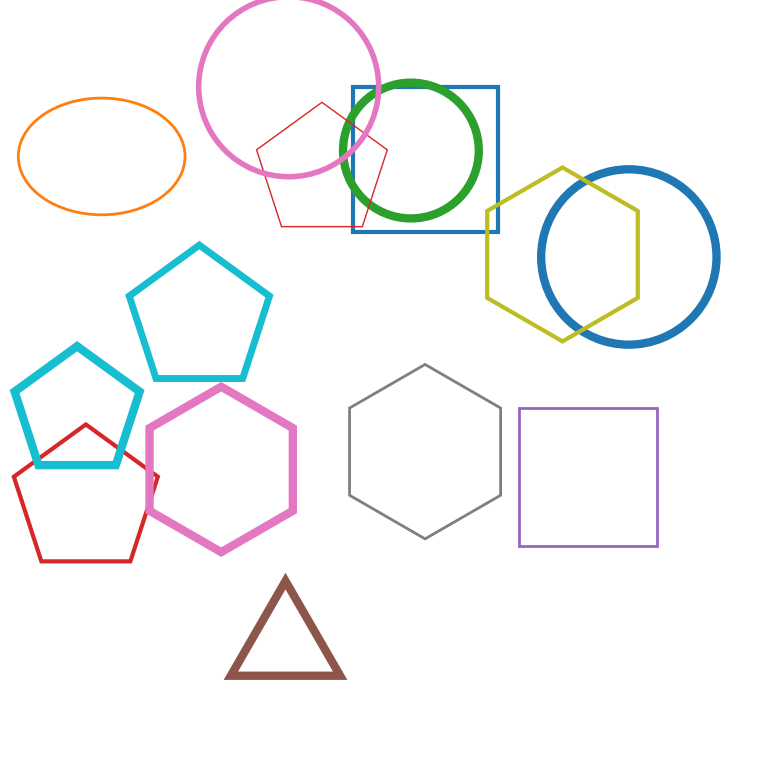[{"shape": "circle", "thickness": 3, "radius": 0.57, "center": [0.817, 0.666]}, {"shape": "square", "thickness": 1.5, "radius": 0.47, "center": [0.553, 0.793]}, {"shape": "oval", "thickness": 1, "radius": 0.54, "center": [0.132, 0.797]}, {"shape": "circle", "thickness": 3, "radius": 0.44, "center": [0.534, 0.804]}, {"shape": "pentagon", "thickness": 0.5, "radius": 0.45, "center": [0.418, 0.778]}, {"shape": "pentagon", "thickness": 1.5, "radius": 0.49, "center": [0.112, 0.35]}, {"shape": "square", "thickness": 1, "radius": 0.45, "center": [0.763, 0.381]}, {"shape": "triangle", "thickness": 3, "radius": 0.41, "center": [0.371, 0.163]}, {"shape": "hexagon", "thickness": 3, "radius": 0.54, "center": [0.287, 0.39]}, {"shape": "circle", "thickness": 2, "radius": 0.58, "center": [0.375, 0.887]}, {"shape": "hexagon", "thickness": 1, "radius": 0.57, "center": [0.552, 0.413]}, {"shape": "hexagon", "thickness": 1.5, "radius": 0.56, "center": [0.731, 0.67]}, {"shape": "pentagon", "thickness": 2.5, "radius": 0.48, "center": [0.259, 0.586]}, {"shape": "pentagon", "thickness": 3, "radius": 0.43, "center": [0.1, 0.465]}]